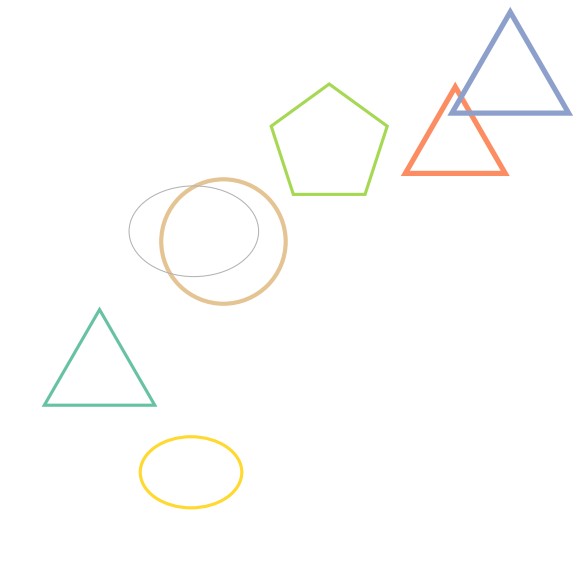[{"shape": "triangle", "thickness": 1.5, "radius": 0.55, "center": [0.172, 0.353]}, {"shape": "triangle", "thickness": 2.5, "radius": 0.5, "center": [0.788, 0.749]}, {"shape": "triangle", "thickness": 2.5, "radius": 0.58, "center": [0.884, 0.862]}, {"shape": "pentagon", "thickness": 1.5, "radius": 0.53, "center": [0.57, 0.748]}, {"shape": "oval", "thickness": 1.5, "radius": 0.44, "center": [0.331, 0.181]}, {"shape": "circle", "thickness": 2, "radius": 0.54, "center": [0.387, 0.581]}, {"shape": "oval", "thickness": 0.5, "radius": 0.56, "center": [0.336, 0.599]}]